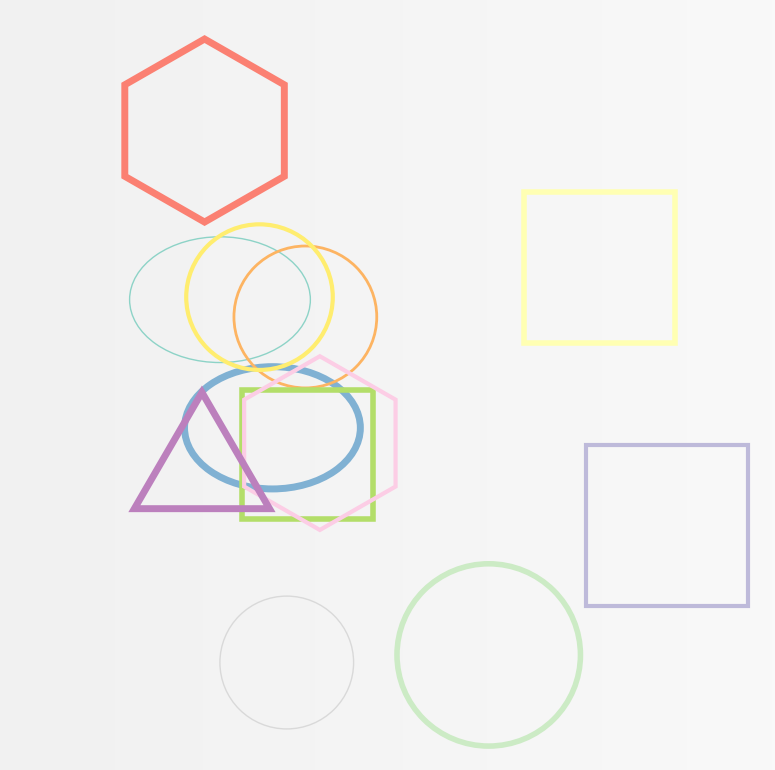[{"shape": "oval", "thickness": 0.5, "radius": 0.58, "center": [0.284, 0.611]}, {"shape": "square", "thickness": 2, "radius": 0.49, "center": [0.774, 0.653]}, {"shape": "square", "thickness": 1.5, "radius": 0.52, "center": [0.861, 0.317]}, {"shape": "hexagon", "thickness": 2.5, "radius": 0.59, "center": [0.264, 0.83]}, {"shape": "oval", "thickness": 2.5, "radius": 0.57, "center": [0.352, 0.444]}, {"shape": "circle", "thickness": 1, "radius": 0.46, "center": [0.394, 0.588]}, {"shape": "square", "thickness": 2, "radius": 0.42, "center": [0.397, 0.409]}, {"shape": "hexagon", "thickness": 1.5, "radius": 0.56, "center": [0.413, 0.425]}, {"shape": "circle", "thickness": 0.5, "radius": 0.43, "center": [0.37, 0.14]}, {"shape": "triangle", "thickness": 2.5, "radius": 0.5, "center": [0.261, 0.39]}, {"shape": "circle", "thickness": 2, "radius": 0.59, "center": [0.631, 0.149]}, {"shape": "circle", "thickness": 1.5, "radius": 0.47, "center": [0.335, 0.614]}]